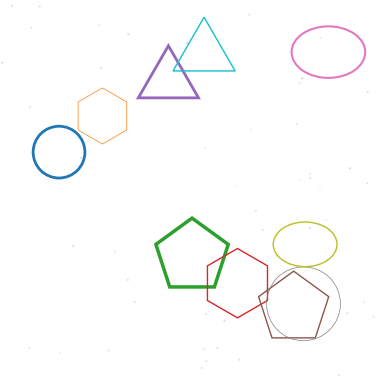[{"shape": "circle", "thickness": 2, "radius": 0.34, "center": [0.153, 0.605]}, {"shape": "hexagon", "thickness": 0.5, "radius": 0.36, "center": [0.266, 0.699]}, {"shape": "pentagon", "thickness": 2.5, "radius": 0.49, "center": [0.499, 0.335]}, {"shape": "hexagon", "thickness": 1, "radius": 0.45, "center": [0.617, 0.264]}, {"shape": "triangle", "thickness": 2, "radius": 0.45, "center": [0.437, 0.791]}, {"shape": "pentagon", "thickness": 1, "radius": 0.48, "center": [0.763, 0.2]}, {"shape": "oval", "thickness": 1.5, "radius": 0.48, "center": [0.853, 0.865]}, {"shape": "circle", "thickness": 0.5, "radius": 0.48, "center": [0.788, 0.211]}, {"shape": "oval", "thickness": 1, "radius": 0.41, "center": [0.793, 0.365]}, {"shape": "triangle", "thickness": 1, "radius": 0.47, "center": [0.53, 0.862]}]